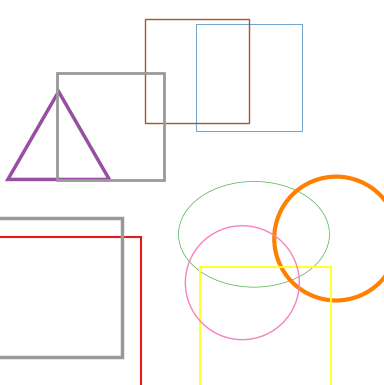[{"shape": "square", "thickness": 1.5, "radius": 1.0, "center": [0.166, 0.184]}, {"shape": "square", "thickness": 0.5, "radius": 0.69, "center": [0.647, 0.799]}, {"shape": "oval", "thickness": 0.5, "radius": 0.98, "center": [0.66, 0.391]}, {"shape": "triangle", "thickness": 2.5, "radius": 0.76, "center": [0.152, 0.61]}, {"shape": "circle", "thickness": 3, "radius": 0.8, "center": [0.873, 0.38]}, {"shape": "square", "thickness": 1.5, "radius": 0.85, "center": [0.689, 0.136]}, {"shape": "square", "thickness": 1, "radius": 0.67, "center": [0.512, 0.815]}, {"shape": "circle", "thickness": 1, "radius": 0.74, "center": [0.629, 0.266]}, {"shape": "square", "thickness": 2.5, "radius": 0.9, "center": [0.136, 0.253]}, {"shape": "square", "thickness": 2, "radius": 0.7, "center": [0.288, 0.671]}]